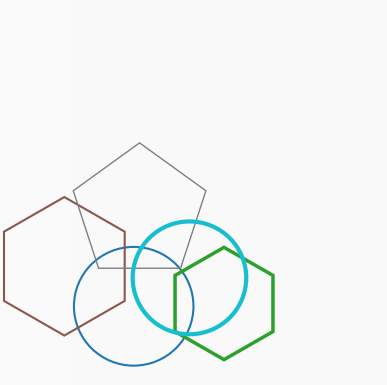[{"shape": "circle", "thickness": 1.5, "radius": 0.77, "center": [0.345, 0.204]}, {"shape": "hexagon", "thickness": 2.5, "radius": 0.73, "center": [0.578, 0.212]}, {"shape": "hexagon", "thickness": 1.5, "radius": 0.9, "center": [0.166, 0.308]}, {"shape": "pentagon", "thickness": 1, "radius": 0.9, "center": [0.36, 0.449]}, {"shape": "circle", "thickness": 3, "radius": 0.73, "center": [0.489, 0.278]}]